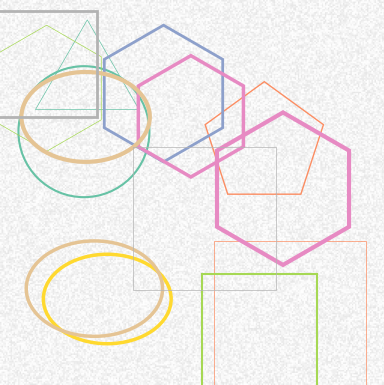[{"shape": "circle", "thickness": 1.5, "radius": 0.85, "center": [0.218, 0.658]}, {"shape": "triangle", "thickness": 0.5, "radius": 0.78, "center": [0.227, 0.793]}, {"shape": "square", "thickness": 0.5, "radius": 0.99, "center": [0.754, 0.177]}, {"shape": "pentagon", "thickness": 1, "radius": 0.81, "center": [0.686, 0.626]}, {"shape": "hexagon", "thickness": 2, "radius": 0.89, "center": [0.425, 0.757]}, {"shape": "hexagon", "thickness": 2.5, "radius": 0.79, "center": [0.496, 0.698]}, {"shape": "hexagon", "thickness": 3, "radius": 0.99, "center": [0.735, 0.51]}, {"shape": "square", "thickness": 1.5, "radius": 0.75, "center": [0.674, 0.139]}, {"shape": "hexagon", "thickness": 0.5, "radius": 0.82, "center": [0.121, 0.771]}, {"shape": "oval", "thickness": 2.5, "radius": 0.83, "center": [0.279, 0.223]}, {"shape": "oval", "thickness": 2.5, "radius": 0.89, "center": [0.245, 0.25]}, {"shape": "oval", "thickness": 3, "radius": 0.83, "center": [0.222, 0.696]}, {"shape": "square", "thickness": 2, "radius": 0.69, "center": [0.115, 0.833]}, {"shape": "square", "thickness": 0.5, "radius": 0.93, "center": [0.531, 0.432]}]